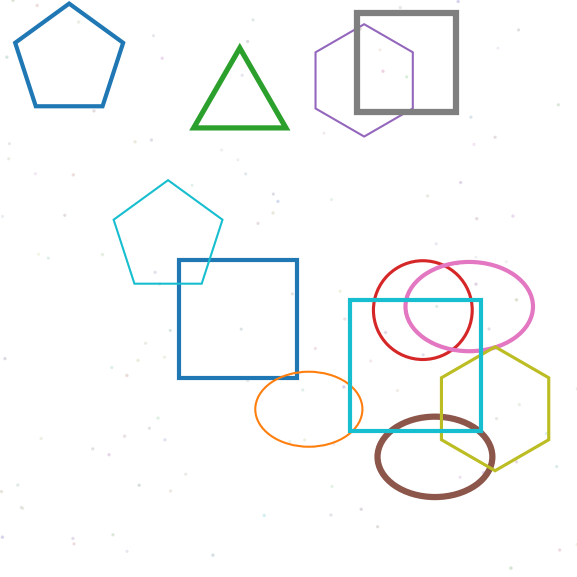[{"shape": "pentagon", "thickness": 2, "radius": 0.49, "center": [0.12, 0.895]}, {"shape": "square", "thickness": 2, "radius": 0.51, "center": [0.412, 0.446]}, {"shape": "oval", "thickness": 1, "radius": 0.46, "center": [0.535, 0.29]}, {"shape": "triangle", "thickness": 2.5, "radius": 0.46, "center": [0.415, 0.824]}, {"shape": "circle", "thickness": 1.5, "radius": 0.43, "center": [0.732, 0.462]}, {"shape": "hexagon", "thickness": 1, "radius": 0.49, "center": [0.631, 0.86]}, {"shape": "oval", "thickness": 3, "radius": 0.5, "center": [0.753, 0.208]}, {"shape": "oval", "thickness": 2, "radius": 0.55, "center": [0.813, 0.468]}, {"shape": "square", "thickness": 3, "radius": 0.43, "center": [0.704, 0.891]}, {"shape": "hexagon", "thickness": 1.5, "radius": 0.54, "center": [0.857, 0.291]}, {"shape": "square", "thickness": 2, "radius": 0.57, "center": [0.72, 0.367]}, {"shape": "pentagon", "thickness": 1, "radius": 0.5, "center": [0.291, 0.588]}]